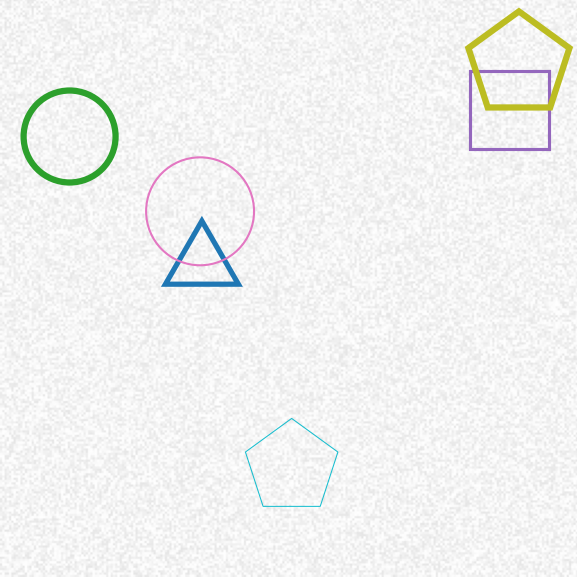[{"shape": "triangle", "thickness": 2.5, "radius": 0.36, "center": [0.35, 0.544]}, {"shape": "circle", "thickness": 3, "radius": 0.4, "center": [0.121, 0.763]}, {"shape": "square", "thickness": 1.5, "radius": 0.34, "center": [0.882, 0.808]}, {"shape": "circle", "thickness": 1, "radius": 0.47, "center": [0.346, 0.633]}, {"shape": "pentagon", "thickness": 3, "radius": 0.46, "center": [0.899, 0.887]}, {"shape": "pentagon", "thickness": 0.5, "radius": 0.42, "center": [0.505, 0.19]}]